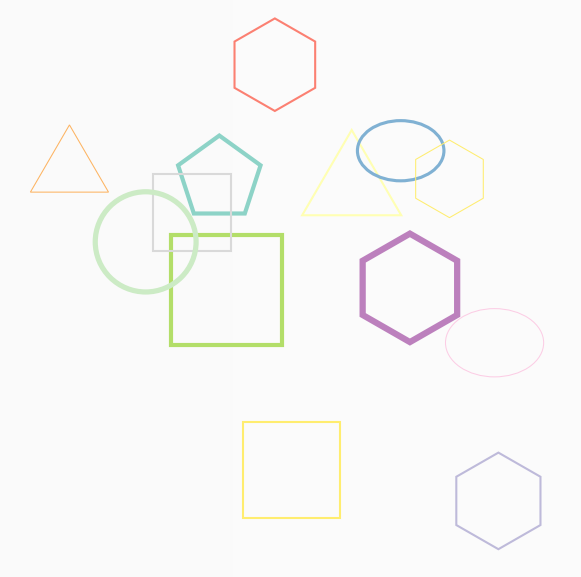[{"shape": "pentagon", "thickness": 2, "radius": 0.37, "center": [0.377, 0.69]}, {"shape": "triangle", "thickness": 1, "radius": 0.49, "center": [0.605, 0.676]}, {"shape": "hexagon", "thickness": 1, "radius": 0.42, "center": [0.857, 0.132]}, {"shape": "hexagon", "thickness": 1, "radius": 0.4, "center": [0.473, 0.887]}, {"shape": "oval", "thickness": 1.5, "radius": 0.37, "center": [0.689, 0.738]}, {"shape": "triangle", "thickness": 0.5, "radius": 0.39, "center": [0.119, 0.705]}, {"shape": "square", "thickness": 2, "radius": 0.48, "center": [0.39, 0.497]}, {"shape": "oval", "thickness": 0.5, "radius": 0.42, "center": [0.851, 0.406]}, {"shape": "square", "thickness": 1, "radius": 0.34, "center": [0.331, 0.631]}, {"shape": "hexagon", "thickness": 3, "radius": 0.47, "center": [0.705, 0.501]}, {"shape": "circle", "thickness": 2.5, "radius": 0.43, "center": [0.251, 0.58]}, {"shape": "hexagon", "thickness": 0.5, "radius": 0.34, "center": [0.773, 0.689]}, {"shape": "square", "thickness": 1, "radius": 0.42, "center": [0.502, 0.185]}]